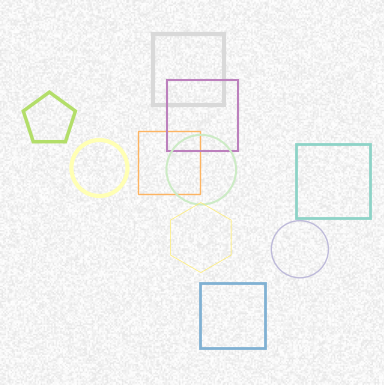[{"shape": "square", "thickness": 2, "radius": 0.48, "center": [0.864, 0.531]}, {"shape": "circle", "thickness": 3, "radius": 0.36, "center": [0.258, 0.564]}, {"shape": "circle", "thickness": 1, "radius": 0.37, "center": [0.779, 0.353]}, {"shape": "square", "thickness": 2, "radius": 0.42, "center": [0.604, 0.18]}, {"shape": "square", "thickness": 1, "radius": 0.41, "center": [0.439, 0.578]}, {"shape": "pentagon", "thickness": 2.5, "radius": 0.36, "center": [0.128, 0.69]}, {"shape": "square", "thickness": 3, "radius": 0.46, "center": [0.489, 0.819]}, {"shape": "square", "thickness": 1.5, "radius": 0.46, "center": [0.527, 0.699]}, {"shape": "circle", "thickness": 1.5, "radius": 0.45, "center": [0.523, 0.559]}, {"shape": "hexagon", "thickness": 0.5, "radius": 0.45, "center": [0.522, 0.383]}]